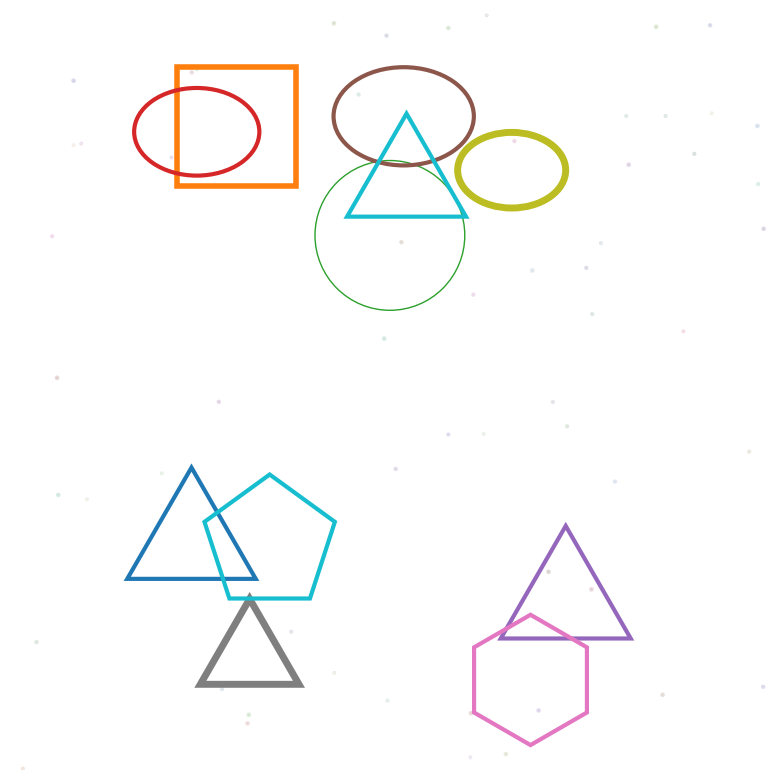[{"shape": "triangle", "thickness": 1.5, "radius": 0.48, "center": [0.249, 0.296]}, {"shape": "square", "thickness": 2, "radius": 0.39, "center": [0.307, 0.836]}, {"shape": "circle", "thickness": 0.5, "radius": 0.49, "center": [0.506, 0.694]}, {"shape": "oval", "thickness": 1.5, "radius": 0.41, "center": [0.256, 0.829]}, {"shape": "triangle", "thickness": 1.5, "radius": 0.49, "center": [0.735, 0.22]}, {"shape": "oval", "thickness": 1.5, "radius": 0.46, "center": [0.524, 0.849]}, {"shape": "hexagon", "thickness": 1.5, "radius": 0.42, "center": [0.689, 0.117]}, {"shape": "triangle", "thickness": 2.5, "radius": 0.37, "center": [0.324, 0.148]}, {"shape": "oval", "thickness": 2.5, "radius": 0.35, "center": [0.664, 0.779]}, {"shape": "pentagon", "thickness": 1.5, "radius": 0.45, "center": [0.35, 0.295]}, {"shape": "triangle", "thickness": 1.5, "radius": 0.45, "center": [0.528, 0.763]}]